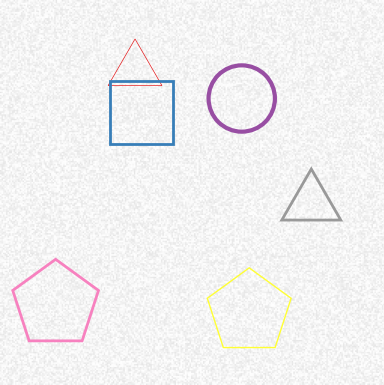[{"shape": "triangle", "thickness": 0.5, "radius": 0.4, "center": [0.351, 0.818]}, {"shape": "square", "thickness": 2, "radius": 0.41, "center": [0.367, 0.708]}, {"shape": "circle", "thickness": 3, "radius": 0.43, "center": [0.628, 0.744]}, {"shape": "pentagon", "thickness": 1, "radius": 0.57, "center": [0.647, 0.19]}, {"shape": "pentagon", "thickness": 2, "radius": 0.59, "center": [0.144, 0.209]}, {"shape": "triangle", "thickness": 2, "radius": 0.44, "center": [0.809, 0.473]}]